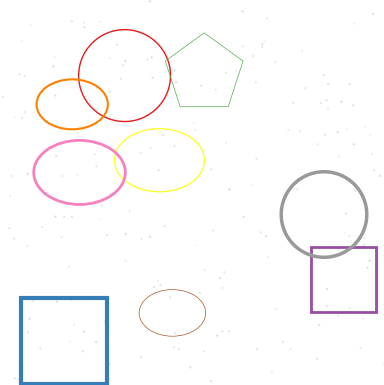[{"shape": "circle", "thickness": 1, "radius": 0.6, "center": [0.324, 0.804]}, {"shape": "square", "thickness": 3, "radius": 0.56, "center": [0.166, 0.115]}, {"shape": "pentagon", "thickness": 0.5, "radius": 0.53, "center": [0.53, 0.809]}, {"shape": "square", "thickness": 2, "radius": 0.42, "center": [0.893, 0.274]}, {"shape": "oval", "thickness": 1.5, "radius": 0.46, "center": [0.187, 0.729]}, {"shape": "oval", "thickness": 1, "radius": 0.58, "center": [0.414, 0.584]}, {"shape": "oval", "thickness": 0.5, "radius": 0.43, "center": [0.448, 0.187]}, {"shape": "oval", "thickness": 2, "radius": 0.59, "center": [0.207, 0.552]}, {"shape": "circle", "thickness": 2.5, "radius": 0.56, "center": [0.842, 0.443]}]